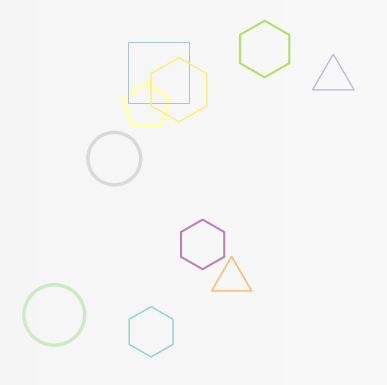[{"shape": "hexagon", "thickness": 1, "radius": 0.33, "center": [0.39, 0.138]}, {"shape": "pentagon", "thickness": 2.5, "radius": 0.31, "center": [0.378, 0.723]}, {"shape": "triangle", "thickness": 1, "radius": 0.31, "center": [0.86, 0.797]}, {"shape": "square", "thickness": 0.5, "radius": 0.39, "center": [0.409, 0.812]}, {"shape": "triangle", "thickness": 1, "radius": 0.3, "center": [0.598, 0.274]}, {"shape": "hexagon", "thickness": 1.5, "radius": 0.37, "center": [0.683, 0.873]}, {"shape": "circle", "thickness": 2.5, "radius": 0.34, "center": [0.295, 0.588]}, {"shape": "hexagon", "thickness": 1.5, "radius": 0.32, "center": [0.523, 0.365]}, {"shape": "circle", "thickness": 2.5, "radius": 0.39, "center": [0.14, 0.182]}, {"shape": "hexagon", "thickness": 1, "radius": 0.42, "center": [0.462, 0.767]}]